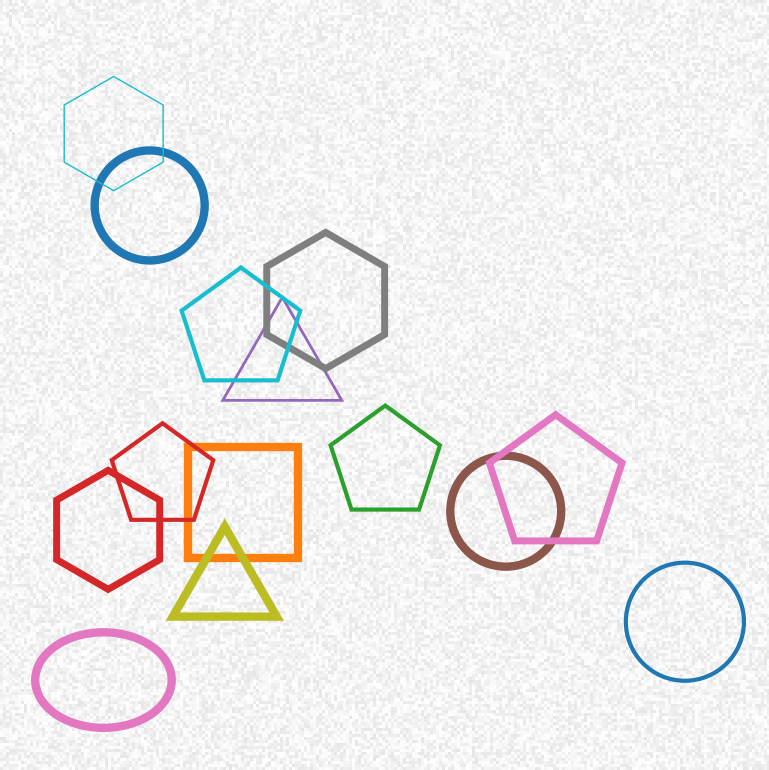[{"shape": "circle", "thickness": 1.5, "radius": 0.38, "center": [0.889, 0.193]}, {"shape": "circle", "thickness": 3, "radius": 0.36, "center": [0.194, 0.733]}, {"shape": "square", "thickness": 3, "radius": 0.36, "center": [0.315, 0.347]}, {"shape": "pentagon", "thickness": 1.5, "radius": 0.37, "center": [0.5, 0.399]}, {"shape": "pentagon", "thickness": 1.5, "radius": 0.35, "center": [0.211, 0.381]}, {"shape": "hexagon", "thickness": 2.5, "radius": 0.39, "center": [0.14, 0.312]}, {"shape": "triangle", "thickness": 1, "radius": 0.45, "center": [0.367, 0.525]}, {"shape": "circle", "thickness": 3, "radius": 0.36, "center": [0.657, 0.336]}, {"shape": "pentagon", "thickness": 2.5, "radius": 0.45, "center": [0.722, 0.371]}, {"shape": "oval", "thickness": 3, "radius": 0.44, "center": [0.134, 0.117]}, {"shape": "hexagon", "thickness": 2.5, "radius": 0.44, "center": [0.423, 0.61]}, {"shape": "triangle", "thickness": 3, "radius": 0.39, "center": [0.292, 0.238]}, {"shape": "pentagon", "thickness": 1.5, "radius": 0.4, "center": [0.313, 0.572]}, {"shape": "hexagon", "thickness": 0.5, "radius": 0.37, "center": [0.148, 0.827]}]